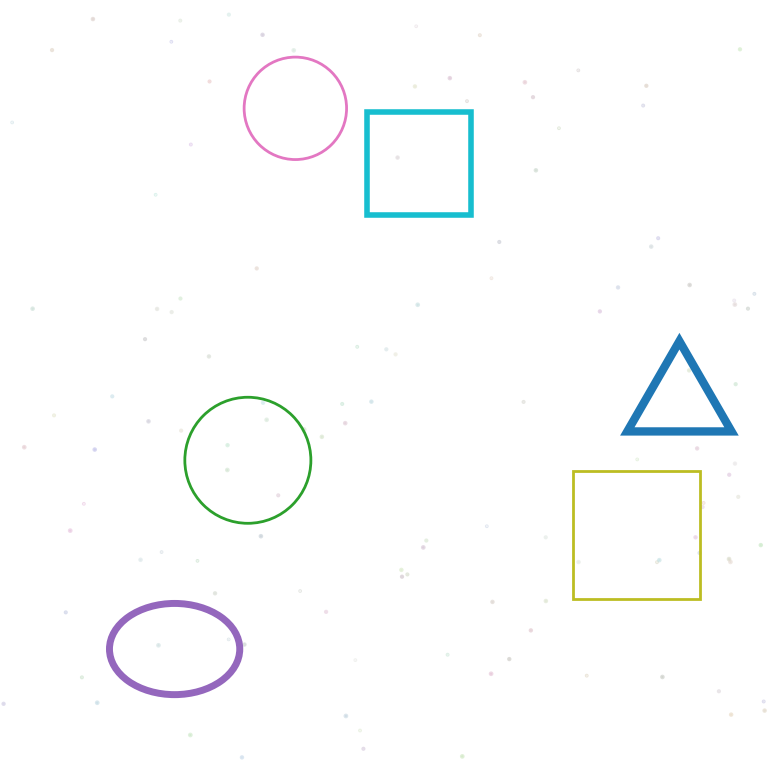[{"shape": "triangle", "thickness": 3, "radius": 0.39, "center": [0.882, 0.479]}, {"shape": "circle", "thickness": 1, "radius": 0.41, "center": [0.322, 0.402]}, {"shape": "oval", "thickness": 2.5, "radius": 0.42, "center": [0.227, 0.157]}, {"shape": "circle", "thickness": 1, "radius": 0.33, "center": [0.384, 0.859]}, {"shape": "square", "thickness": 1, "radius": 0.41, "center": [0.827, 0.305]}, {"shape": "square", "thickness": 2, "radius": 0.34, "center": [0.544, 0.788]}]